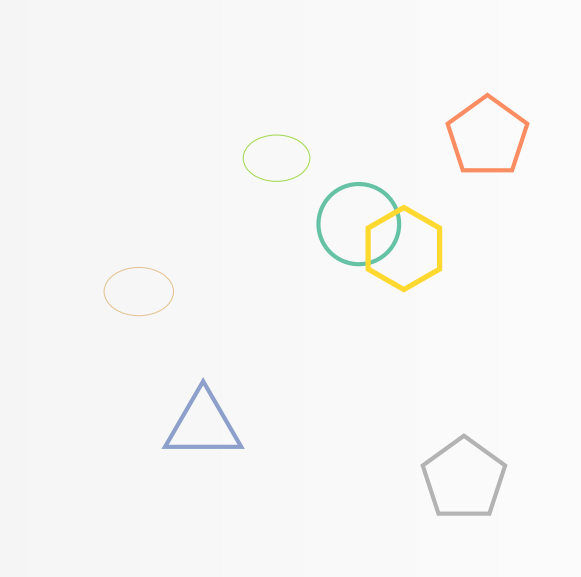[{"shape": "circle", "thickness": 2, "radius": 0.35, "center": [0.617, 0.611]}, {"shape": "pentagon", "thickness": 2, "radius": 0.36, "center": [0.839, 0.763]}, {"shape": "triangle", "thickness": 2, "radius": 0.38, "center": [0.349, 0.263]}, {"shape": "oval", "thickness": 0.5, "radius": 0.29, "center": [0.476, 0.725]}, {"shape": "hexagon", "thickness": 2.5, "radius": 0.36, "center": [0.695, 0.569]}, {"shape": "oval", "thickness": 0.5, "radius": 0.3, "center": [0.239, 0.494]}, {"shape": "pentagon", "thickness": 2, "radius": 0.37, "center": [0.798, 0.17]}]